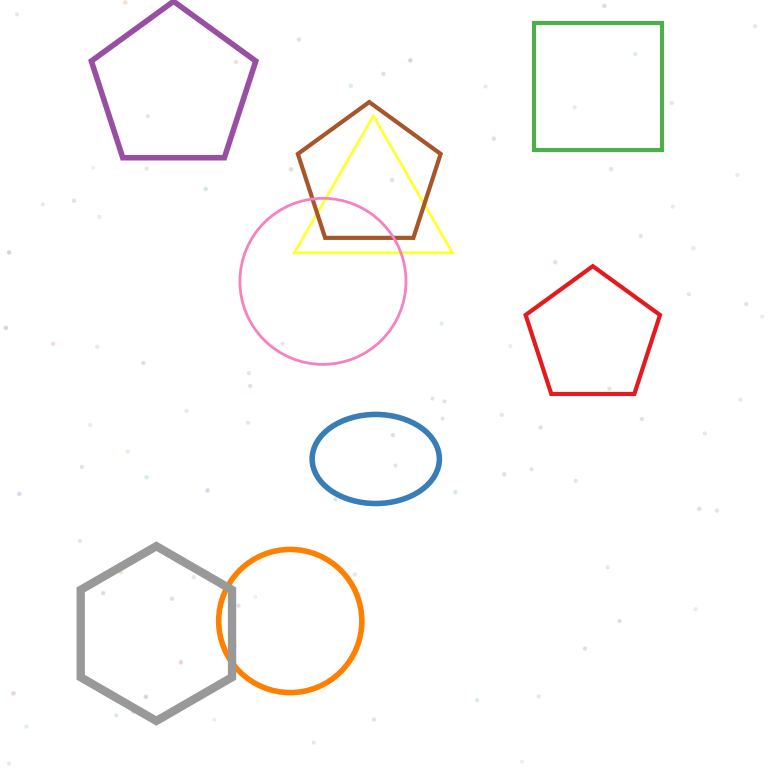[{"shape": "pentagon", "thickness": 1.5, "radius": 0.46, "center": [0.77, 0.563]}, {"shape": "oval", "thickness": 2, "radius": 0.41, "center": [0.488, 0.404]}, {"shape": "square", "thickness": 1.5, "radius": 0.41, "center": [0.776, 0.888]}, {"shape": "pentagon", "thickness": 2, "radius": 0.56, "center": [0.225, 0.886]}, {"shape": "circle", "thickness": 2, "radius": 0.46, "center": [0.377, 0.194]}, {"shape": "triangle", "thickness": 1, "radius": 0.59, "center": [0.485, 0.731]}, {"shape": "pentagon", "thickness": 1.5, "radius": 0.49, "center": [0.48, 0.77]}, {"shape": "circle", "thickness": 1, "radius": 0.54, "center": [0.419, 0.635]}, {"shape": "hexagon", "thickness": 3, "radius": 0.57, "center": [0.203, 0.177]}]